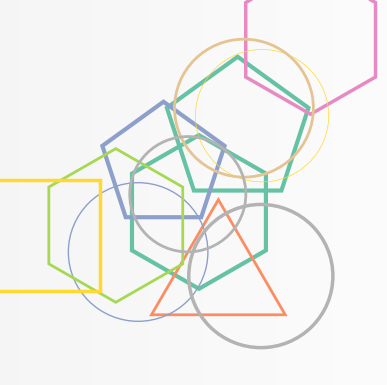[{"shape": "pentagon", "thickness": 3, "radius": 0.96, "center": [0.613, 0.661]}, {"shape": "hexagon", "thickness": 3, "radius": 1.0, "center": [0.513, 0.449]}, {"shape": "triangle", "thickness": 2, "radius": 1.0, "center": [0.564, 0.282]}, {"shape": "pentagon", "thickness": 3, "radius": 0.83, "center": [0.422, 0.57]}, {"shape": "circle", "thickness": 1, "radius": 0.9, "center": [0.356, 0.345]}, {"shape": "hexagon", "thickness": 2.5, "radius": 0.97, "center": [0.802, 0.897]}, {"shape": "hexagon", "thickness": 2, "radius": 1.0, "center": [0.299, 0.414]}, {"shape": "circle", "thickness": 0.5, "radius": 0.86, "center": [0.676, 0.7]}, {"shape": "square", "thickness": 2.5, "radius": 0.72, "center": [0.114, 0.389]}, {"shape": "circle", "thickness": 2, "radius": 0.9, "center": [0.63, 0.719]}, {"shape": "circle", "thickness": 2, "radius": 0.75, "center": [0.485, 0.496]}, {"shape": "circle", "thickness": 2.5, "radius": 0.93, "center": [0.673, 0.283]}]